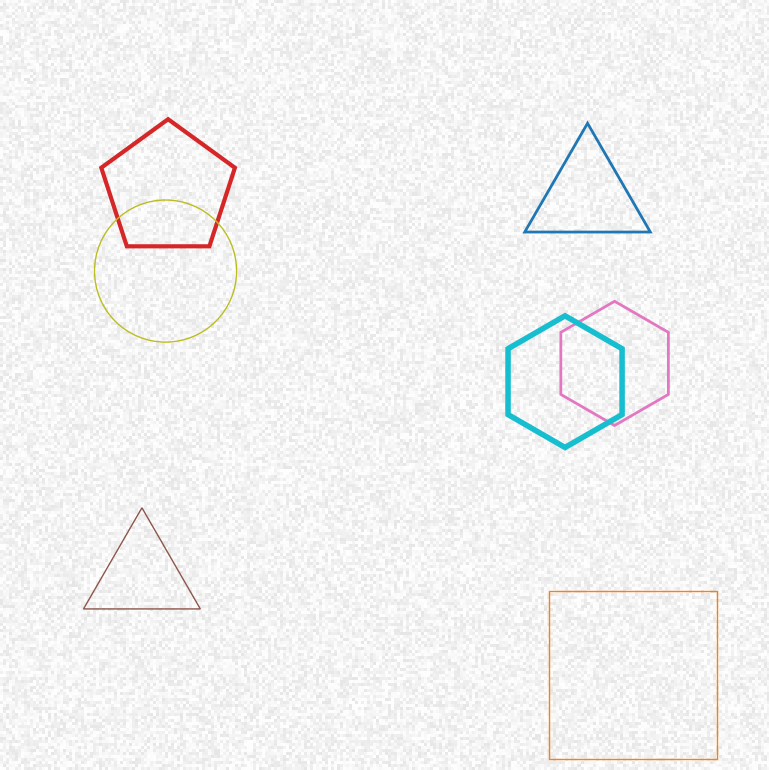[{"shape": "triangle", "thickness": 1, "radius": 0.47, "center": [0.763, 0.746]}, {"shape": "square", "thickness": 0.5, "radius": 0.54, "center": [0.822, 0.123]}, {"shape": "pentagon", "thickness": 1.5, "radius": 0.46, "center": [0.218, 0.754]}, {"shape": "triangle", "thickness": 0.5, "radius": 0.44, "center": [0.184, 0.253]}, {"shape": "hexagon", "thickness": 1, "radius": 0.4, "center": [0.798, 0.528]}, {"shape": "circle", "thickness": 0.5, "radius": 0.46, "center": [0.215, 0.648]}, {"shape": "hexagon", "thickness": 2, "radius": 0.43, "center": [0.734, 0.504]}]